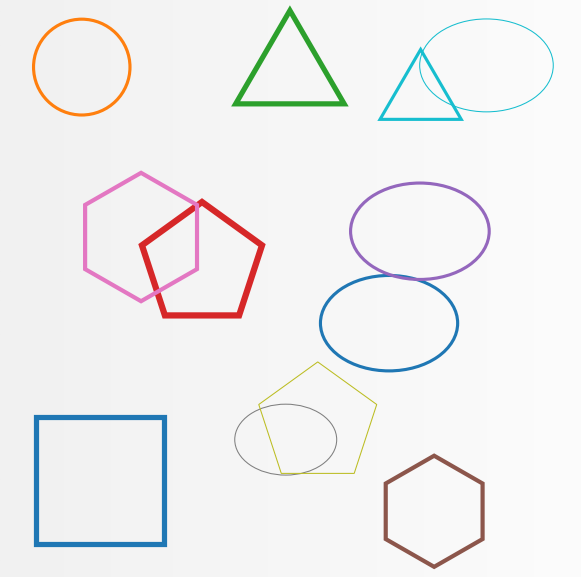[{"shape": "square", "thickness": 2.5, "radius": 0.55, "center": [0.172, 0.167]}, {"shape": "oval", "thickness": 1.5, "radius": 0.59, "center": [0.669, 0.44]}, {"shape": "circle", "thickness": 1.5, "radius": 0.41, "center": [0.141, 0.883]}, {"shape": "triangle", "thickness": 2.5, "radius": 0.54, "center": [0.499, 0.873]}, {"shape": "pentagon", "thickness": 3, "radius": 0.54, "center": [0.348, 0.541]}, {"shape": "oval", "thickness": 1.5, "radius": 0.6, "center": [0.722, 0.599]}, {"shape": "hexagon", "thickness": 2, "radius": 0.48, "center": [0.747, 0.114]}, {"shape": "hexagon", "thickness": 2, "radius": 0.56, "center": [0.243, 0.589]}, {"shape": "oval", "thickness": 0.5, "radius": 0.44, "center": [0.492, 0.238]}, {"shape": "pentagon", "thickness": 0.5, "radius": 0.53, "center": [0.547, 0.266]}, {"shape": "triangle", "thickness": 1.5, "radius": 0.4, "center": [0.724, 0.833]}, {"shape": "oval", "thickness": 0.5, "radius": 0.57, "center": [0.837, 0.886]}]